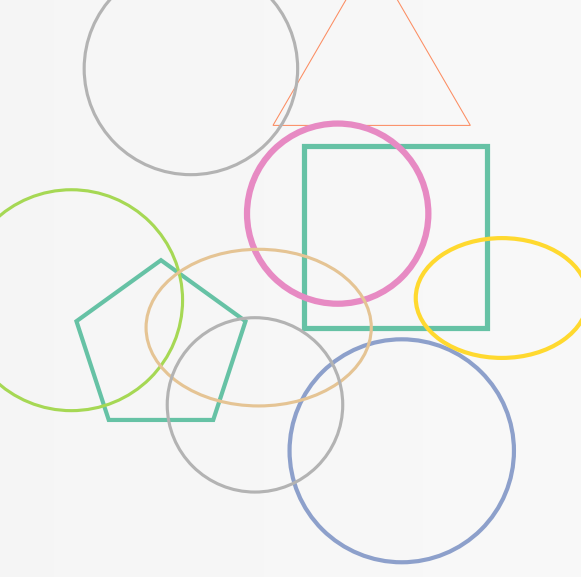[{"shape": "pentagon", "thickness": 2, "radius": 0.76, "center": [0.277, 0.396]}, {"shape": "square", "thickness": 2.5, "radius": 0.79, "center": [0.681, 0.589]}, {"shape": "triangle", "thickness": 0.5, "radius": 0.98, "center": [0.639, 0.88]}, {"shape": "circle", "thickness": 2, "radius": 0.97, "center": [0.691, 0.219]}, {"shape": "circle", "thickness": 3, "radius": 0.78, "center": [0.581, 0.629]}, {"shape": "circle", "thickness": 1.5, "radius": 0.96, "center": [0.123, 0.479]}, {"shape": "oval", "thickness": 2, "radius": 0.74, "center": [0.863, 0.483]}, {"shape": "oval", "thickness": 1.5, "radius": 0.97, "center": [0.445, 0.432]}, {"shape": "circle", "thickness": 1.5, "radius": 0.75, "center": [0.439, 0.298]}, {"shape": "circle", "thickness": 1.5, "radius": 0.92, "center": [0.328, 0.88]}]